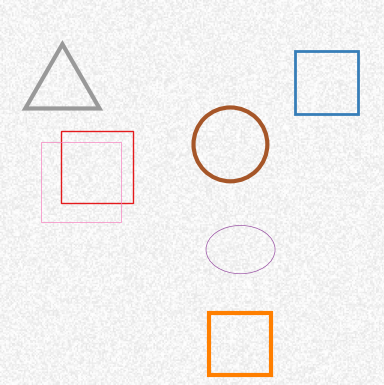[{"shape": "square", "thickness": 1, "radius": 0.47, "center": [0.252, 0.566]}, {"shape": "square", "thickness": 2, "radius": 0.41, "center": [0.848, 0.786]}, {"shape": "oval", "thickness": 0.5, "radius": 0.45, "center": [0.625, 0.352]}, {"shape": "square", "thickness": 3, "radius": 0.4, "center": [0.623, 0.107]}, {"shape": "circle", "thickness": 3, "radius": 0.48, "center": [0.599, 0.625]}, {"shape": "square", "thickness": 0.5, "radius": 0.52, "center": [0.21, 0.527]}, {"shape": "triangle", "thickness": 3, "radius": 0.56, "center": [0.162, 0.774]}]